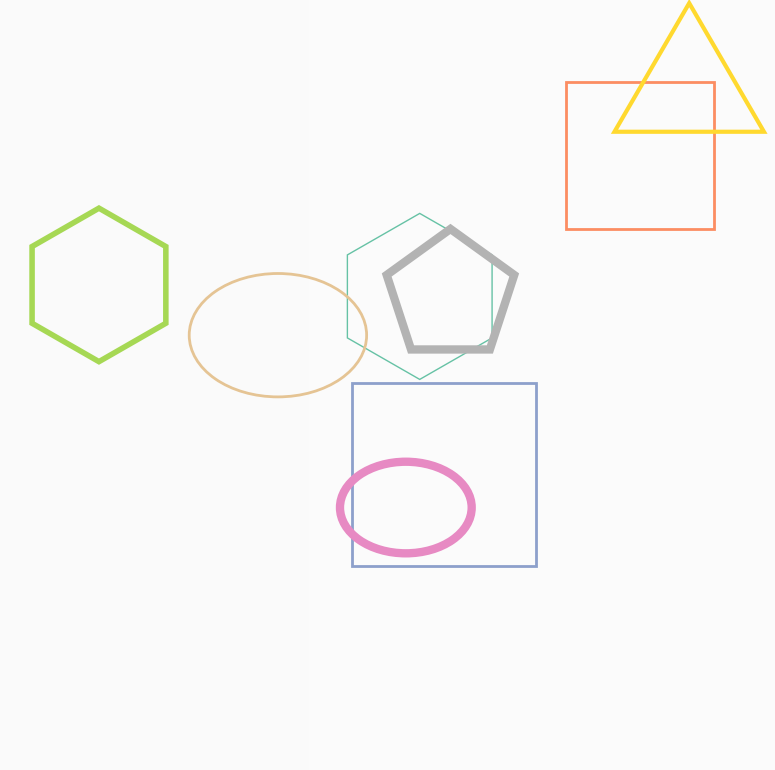[{"shape": "hexagon", "thickness": 0.5, "radius": 0.54, "center": [0.542, 0.615]}, {"shape": "square", "thickness": 1, "radius": 0.48, "center": [0.825, 0.797]}, {"shape": "square", "thickness": 1, "radius": 0.6, "center": [0.573, 0.384]}, {"shape": "oval", "thickness": 3, "radius": 0.42, "center": [0.524, 0.341]}, {"shape": "hexagon", "thickness": 2, "radius": 0.5, "center": [0.128, 0.63]}, {"shape": "triangle", "thickness": 1.5, "radius": 0.56, "center": [0.889, 0.885]}, {"shape": "oval", "thickness": 1, "radius": 0.57, "center": [0.359, 0.565]}, {"shape": "pentagon", "thickness": 3, "radius": 0.43, "center": [0.581, 0.616]}]